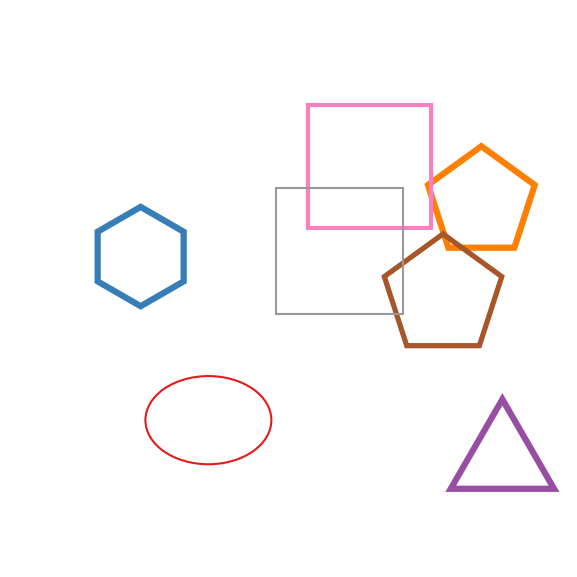[{"shape": "oval", "thickness": 1, "radius": 0.55, "center": [0.361, 0.272]}, {"shape": "hexagon", "thickness": 3, "radius": 0.43, "center": [0.244, 0.555]}, {"shape": "triangle", "thickness": 3, "radius": 0.52, "center": [0.87, 0.204]}, {"shape": "pentagon", "thickness": 3, "radius": 0.49, "center": [0.834, 0.649]}, {"shape": "pentagon", "thickness": 2.5, "radius": 0.53, "center": [0.767, 0.487]}, {"shape": "square", "thickness": 2, "radius": 0.53, "center": [0.64, 0.711]}, {"shape": "square", "thickness": 1, "radius": 0.55, "center": [0.588, 0.564]}]